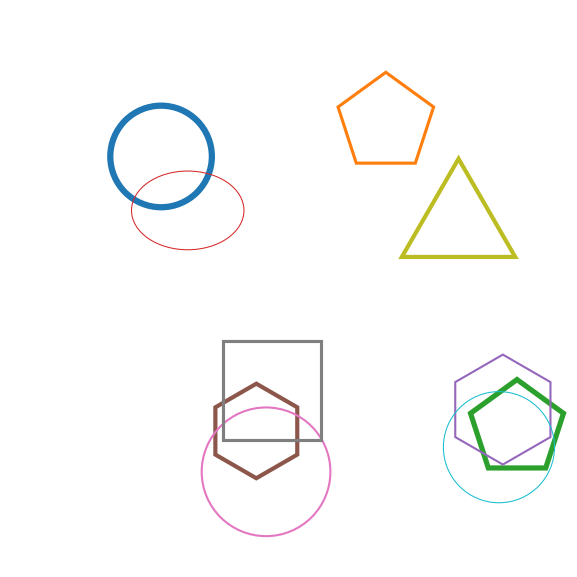[{"shape": "circle", "thickness": 3, "radius": 0.44, "center": [0.279, 0.728]}, {"shape": "pentagon", "thickness": 1.5, "radius": 0.43, "center": [0.668, 0.787]}, {"shape": "pentagon", "thickness": 2.5, "radius": 0.42, "center": [0.895, 0.257]}, {"shape": "oval", "thickness": 0.5, "radius": 0.49, "center": [0.325, 0.635]}, {"shape": "hexagon", "thickness": 1, "radius": 0.48, "center": [0.871, 0.29]}, {"shape": "hexagon", "thickness": 2, "radius": 0.41, "center": [0.444, 0.253]}, {"shape": "circle", "thickness": 1, "radius": 0.56, "center": [0.461, 0.182]}, {"shape": "square", "thickness": 1.5, "radius": 0.43, "center": [0.471, 0.323]}, {"shape": "triangle", "thickness": 2, "radius": 0.57, "center": [0.794, 0.611]}, {"shape": "circle", "thickness": 0.5, "radius": 0.48, "center": [0.864, 0.225]}]